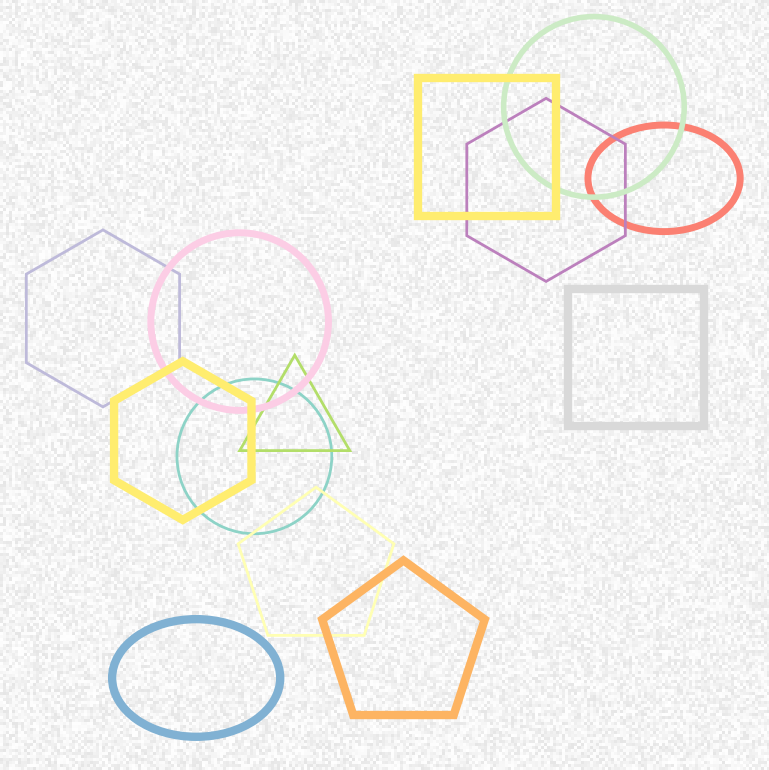[{"shape": "circle", "thickness": 1, "radius": 0.5, "center": [0.33, 0.407]}, {"shape": "pentagon", "thickness": 1, "radius": 0.53, "center": [0.41, 0.261]}, {"shape": "hexagon", "thickness": 1, "radius": 0.57, "center": [0.134, 0.586]}, {"shape": "oval", "thickness": 2.5, "radius": 0.49, "center": [0.862, 0.768]}, {"shape": "oval", "thickness": 3, "radius": 0.55, "center": [0.255, 0.12]}, {"shape": "pentagon", "thickness": 3, "radius": 0.56, "center": [0.524, 0.161]}, {"shape": "triangle", "thickness": 1, "radius": 0.41, "center": [0.383, 0.456]}, {"shape": "circle", "thickness": 2.5, "radius": 0.58, "center": [0.311, 0.582]}, {"shape": "square", "thickness": 3, "radius": 0.44, "center": [0.826, 0.535]}, {"shape": "hexagon", "thickness": 1, "radius": 0.59, "center": [0.709, 0.753]}, {"shape": "circle", "thickness": 2, "radius": 0.59, "center": [0.771, 0.861]}, {"shape": "hexagon", "thickness": 3, "radius": 0.52, "center": [0.237, 0.428]}, {"shape": "square", "thickness": 3, "radius": 0.45, "center": [0.633, 0.809]}]